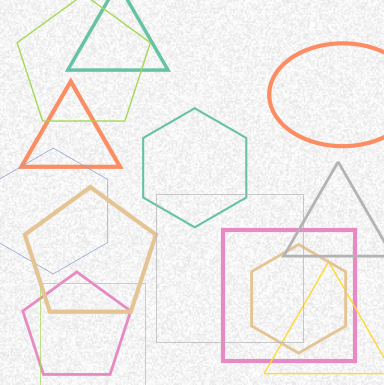[{"shape": "hexagon", "thickness": 1.5, "radius": 0.77, "center": [0.506, 0.564]}, {"shape": "triangle", "thickness": 2.5, "radius": 0.75, "center": [0.306, 0.893]}, {"shape": "triangle", "thickness": 3, "radius": 0.74, "center": [0.184, 0.641]}, {"shape": "oval", "thickness": 3, "radius": 0.95, "center": [0.89, 0.754]}, {"shape": "hexagon", "thickness": 0.5, "radius": 0.82, "center": [0.138, 0.452]}, {"shape": "square", "thickness": 3, "radius": 0.85, "center": [0.751, 0.233]}, {"shape": "pentagon", "thickness": 2, "radius": 0.74, "center": [0.199, 0.147]}, {"shape": "square", "thickness": 0.5, "radius": 0.68, "center": [0.239, 0.129]}, {"shape": "pentagon", "thickness": 1, "radius": 0.91, "center": [0.218, 0.833]}, {"shape": "triangle", "thickness": 1, "radius": 0.97, "center": [0.854, 0.126]}, {"shape": "pentagon", "thickness": 3, "radius": 0.89, "center": [0.235, 0.335]}, {"shape": "hexagon", "thickness": 2, "radius": 0.71, "center": [0.776, 0.224]}, {"shape": "triangle", "thickness": 2, "radius": 0.82, "center": [0.878, 0.416]}, {"shape": "square", "thickness": 0.5, "radius": 0.96, "center": [0.596, 0.304]}]